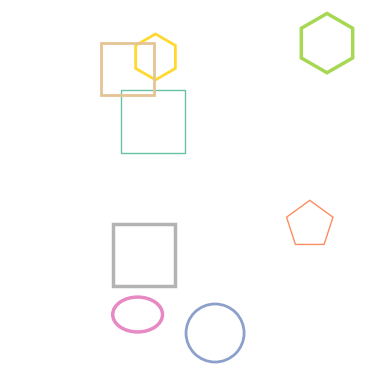[{"shape": "square", "thickness": 1, "radius": 0.41, "center": [0.398, 0.684]}, {"shape": "pentagon", "thickness": 1, "radius": 0.32, "center": [0.805, 0.416]}, {"shape": "circle", "thickness": 2, "radius": 0.38, "center": [0.559, 0.135]}, {"shape": "oval", "thickness": 2.5, "radius": 0.32, "center": [0.357, 0.183]}, {"shape": "hexagon", "thickness": 2.5, "radius": 0.39, "center": [0.849, 0.888]}, {"shape": "hexagon", "thickness": 2, "radius": 0.3, "center": [0.404, 0.852]}, {"shape": "square", "thickness": 2, "radius": 0.34, "center": [0.331, 0.821]}, {"shape": "square", "thickness": 2.5, "radius": 0.4, "center": [0.373, 0.339]}]